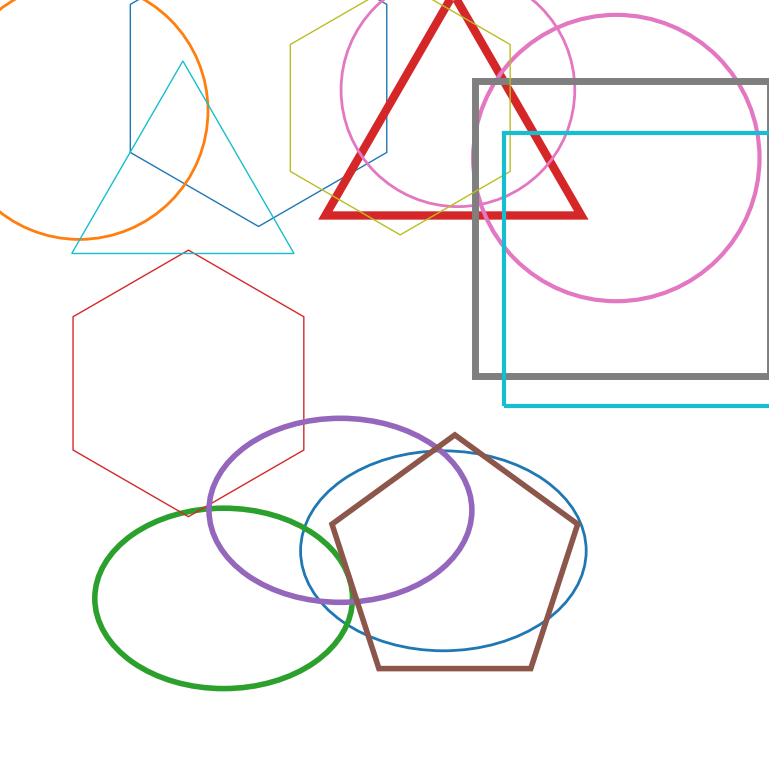[{"shape": "hexagon", "thickness": 0.5, "radius": 0.96, "center": [0.336, 0.898]}, {"shape": "oval", "thickness": 1, "radius": 0.93, "center": [0.576, 0.285]}, {"shape": "circle", "thickness": 1, "radius": 0.84, "center": [0.103, 0.856]}, {"shape": "oval", "thickness": 2, "radius": 0.84, "center": [0.29, 0.223]}, {"shape": "triangle", "thickness": 3, "radius": 0.96, "center": [0.589, 0.816]}, {"shape": "hexagon", "thickness": 0.5, "radius": 0.87, "center": [0.245, 0.502]}, {"shape": "oval", "thickness": 2, "radius": 0.85, "center": [0.442, 0.337]}, {"shape": "pentagon", "thickness": 2, "radius": 0.84, "center": [0.591, 0.267]}, {"shape": "circle", "thickness": 1, "radius": 0.76, "center": [0.595, 0.883]}, {"shape": "circle", "thickness": 1.5, "radius": 0.93, "center": [0.8, 0.795]}, {"shape": "square", "thickness": 2.5, "radius": 0.96, "center": [0.808, 0.703]}, {"shape": "hexagon", "thickness": 0.5, "radius": 0.82, "center": [0.52, 0.86]}, {"shape": "triangle", "thickness": 0.5, "radius": 0.83, "center": [0.238, 0.754]}, {"shape": "square", "thickness": 1.5, "radius": 0.89, "center": [0.832, 0.65]}]